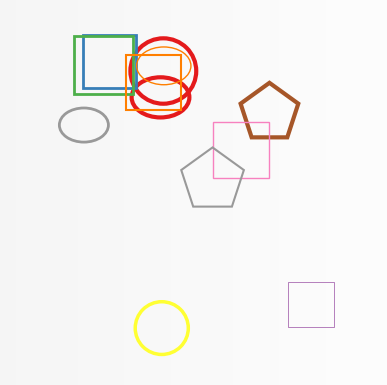[{"shape": "oval", "thickness": 3, "radius": 0.37, "center": [0.414, 0.747]}, {"shape": "circle", "thickness": 3, "radius": 0.42, "center": [0.421, 0.816]}, {"shape": "square", "thickness": 2, "radius": 0.34, "center": [0.282, 0.841]}, {"shape": "square", "thickness": 2, "radius": 0.37, "center": [0.267, 0.831]}, {"shape": "square", "thickness": 0.5, "radius": 0.29, "center": [0.803, 0.21]}, {"shape": "oval", "thickness": 1, "radius": 0.35, "center": [0.423, 0.829]}, {"shape": "square", "thickness": 1.5, "radius": 0.35, "center": [0.397, 0.785]}, {"shape": "circle", "thickness": 2.5, "radius": 0.34, "center": [0.417, 0.148]}, {"shape": "pentagon", "thickness": 3, "radius": 0.39, "center": [0.695, 0.707]}, {"shape": "square", "thickness": 1, "radius": 0.36, "center": [0.622, 0.611]}, {"shape": "oval", "thickness": 2, "radius": 0.32, "center": [0.216, 0.675]}, {"shape": "pentagon", "thickness": 1.5, "radius": 0.42, "center": [0.549, 0.532]}]